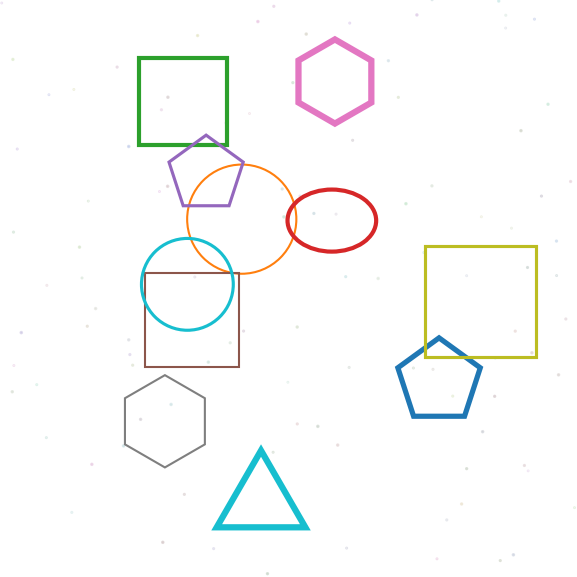[{"shape": "pentagon", "thickness": 2.5, "radius": 0.38, "center": [0.76, 0.339]}, {"shape": "circle", "thickness": 1, "radius": 0.47, "center": [0.419, 0.62]}, {"shape": "square", "thickness": 2, "radius": 0.38, "center": [0.317, 0.823]}, {"shape": "oval", "thickness": 2, "radius": 0.38, "center": [0.575, 0.617]}, {"shape": "pentagon", "thickness": 1.5, "radius": 0.34, "center": [0.357, 0.698]}, {"shape": "square", "thickness": 1, "radius": 0.41, "center": [0.333, 0.445]}, {"shape": "hexagon", "thickness": 3, "radius": 0.36, "center": [0.58, 0.858]}, {"shape": "hexagon", "thickness": 1, "radius": 0.4, "center": [0.286, 0.27]}, {"shape": "square", "thickness": 1.5, "radius": 0.48, "center": [0.832, 0.477]}, {"shape": "circle", "thickness": 1.5, "radius": 0.4, "center": [0.324, 0.507]}, {"shape": "triangle", "thickness": 3, "radius": 0.44, "center": [0.452, 0.13]}]